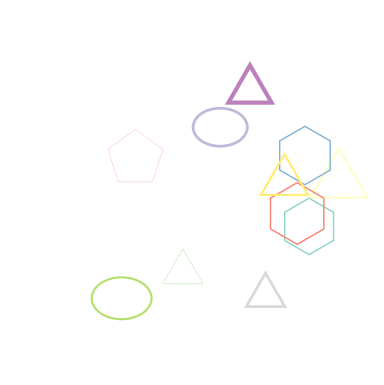[{"shape": "hexagon", "thickness": 1, "radius": 0.37, "center": [0.803, 0.412]}, {"shape": "triangle", "thickness": 1, "radius": 0.43, "center": [0.88, 0.529]}, {"shape": "oval", "thickness": 2, "radius": 0.35, "center": [0.572, 0.67]}, {"shape": "hexagon", "thickness": 1, "radius": 0.4, "center": [0.772, 0.445]}, {"shape": "hexagon", "thickness": 1, "radius": 0.38, "center": [0.792, 0.596]}, {"shape": "oval", "thickness": 1.5, "radius": 0.39, "center": [0.316, 0.225]}, {"shape": "pentagon", "thickness": 0.5, "radius": 0.38, "center": [0.352, 0.589]}, {"shape": "triangle", "thickness": 2, "radius": 0.29, "center": [0.69, 0.233]}, {"shape": "triangle", "thickness": 3, "radius": 0.32, "center": [0.649, 0.766]}, {"shape": "triangle", "thickness": 0.5, "radius": 0.3, "center": [0.475, 0.293]}, {"shape": "triangle", "thickness": 1.5, "radius": 0.35, "center": [0.739, 0.529]}]